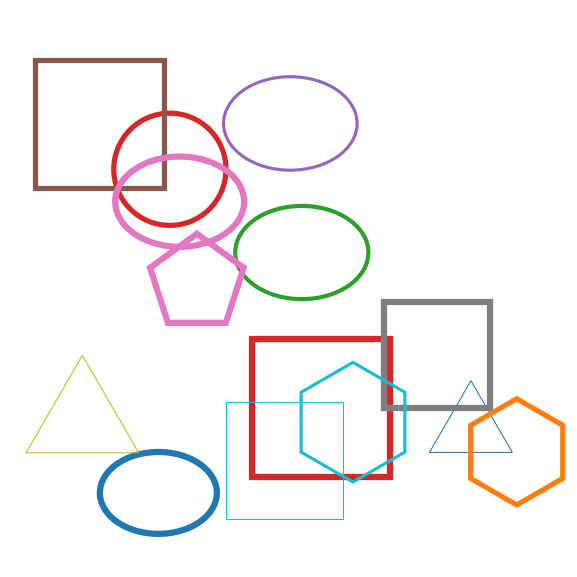[{"shape": "oval", "thickness": 3, "radius": 0.51, "center": [0.274, 0.146]}, {"shape": "triangle", "thickness": 0.5, "radius": 0.41, "center": [0.815, 0.257]}, {"shape": "hexagon", "thickness": 2.5, "radius": 0.46, "center": [0.895, 0.217]}, {"shape": "oval", "thickness": 2, "radius": 0.58, "center": [0.523, 0.562]}, {"shape": "square", "thickness": 3, "radius": 0.6, "center": [0.556, 0.292]}, {"shape": "circle", "thickness": 2.5, "radius": 0.49, "center": [0.294, 0.706]}, {"shape": "oval", "thickness": 1.5, "radius": 0.58, "center": [0.503, 0.785]}, {"shape": "square", "thickness": 2.5, "radius": 0.56, "center": [0.172, 0.785]}, {"shape": "oval", "thickness": 3, "radius": 0.56, "center": [0.311, 0.65]}, {"shape": "pentagon", "thickness": 3, "radius": 0.43, "center": [0.341, 0.509]}, {"shape": "square", "thickness": 3, "radius": 0.46, "center": [0.757, 0.384]}, {"shape": "triangle", "thickness": 0.5, "radius": 0.56, "center": [0.143, 0.271]}, {"shape": "hexagon", "thickness": 1.5, "radius": 0.52, "center": [0.611, 0.268]}, {"shape": "square", "thickness": 0.5, "radius": 0.5, "center": [0.493, 0.202]}]